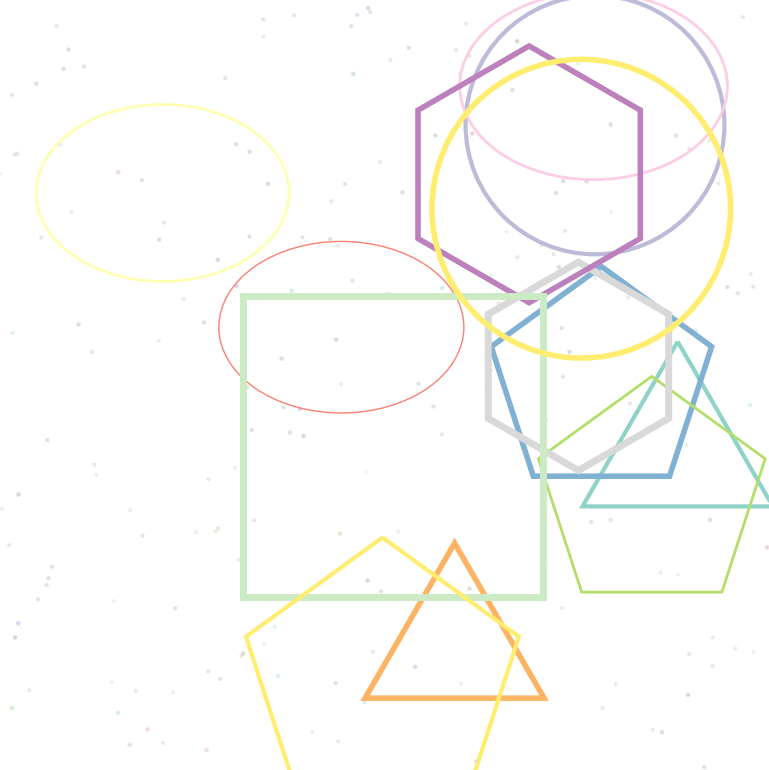[{"shape": "triangle", "thickness": 1.5, "radius": 0.71, "center": [0.88, 0.414]}, {"shape": "oval", "thickness": 1, "radius": 0.82, "center": [0.211, 0.749]}, {"shape": "circle", "thickness": 1.5, "radius": 0.84, "center": [0.773, 0.838]}, {"shape": "oval", "thickness": 0.5, "radius": 0.8, "center": [0.443, 0.575]}, {"shape": "pentagon", "thickness": 2, "radius": 0.75, "center": [0.781, 0.503]}, {"shape": "triangle", "thickness": 2, "radius": 0.67, "center": [0.59, 0.16]}, {"shape": "pentagon", "thickness": 1, "radius": 0.77, "center": [0.846, 0.356]}, {"shape": "oval", "thickness": 1, "radius": 0.87, "center": [0.771, 0.888]}, {"shape": "hexagon", "thickness": 2.5, "radius": 0.68, "center": [0.751, 0.524]}, {"shape": "hexagon", "thickness": 2, "radius": 0.83, "center": [0.687, 0.774]}, {"shape": "square", "thickness": 2.5, "radius": 0.97, "center": [0.511, 0.42]}, {"shape": "circle", "thickness": 2, "radius": 0.97, "center": [0.755, 0.729]}, {"shape": "pentagon", "thickness": 1.5, "radius": 0.93, "center": [0.497, 0.116]}]